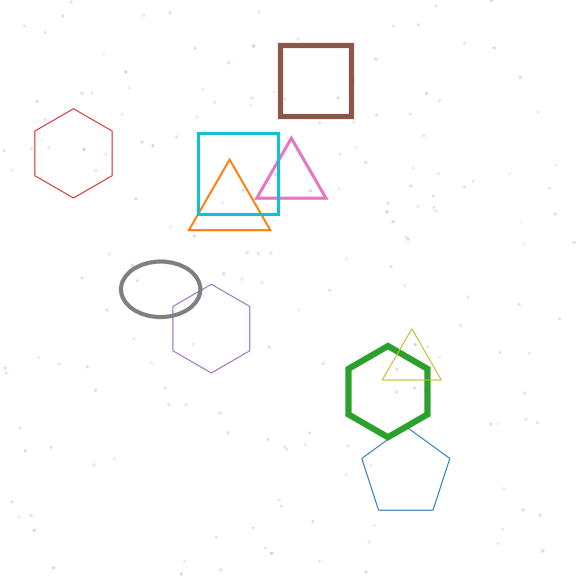[{"shape": "pentagon", "thickness": 0.5, "radius": 0.4, "center": [0.703, 0.18]}, {"shape": "triangle", "thickness": 1, "radius": 0.41, "center": [0.398, 0.641]}, {"shape": "hexagon", "thickness": 3, "radius": 0.39, "center": [0.672, 0.321]}, {"shape": "hexagon", "thickness": 0.5, "radius": 0.39, "center": [0.127, 0.734]}, {"shape": "hexagon", "thickness": 0.5, "radius": 0.38, "center": [0.366, 0.43]}, {"shape": "square", "thickness": 2.5, "radius": 0.31, "center": [0.546, 0.86]}, {"shape": "triangle", "thickness": 1.5, "radius": 0.35, "center": [0.505, 0.691]}, {"shape": "oval", "thickness": 2, "radius": 0.34, "center": [0.278, 0.498]}, {"shape": "triangle", "thickness": 0.5, "radius": 0.3, "center": [0.713, 0.371]}, {"shape": "square", "thickness": 1.5, "radius": 0.35, "center": [0.412, 0.699]}]